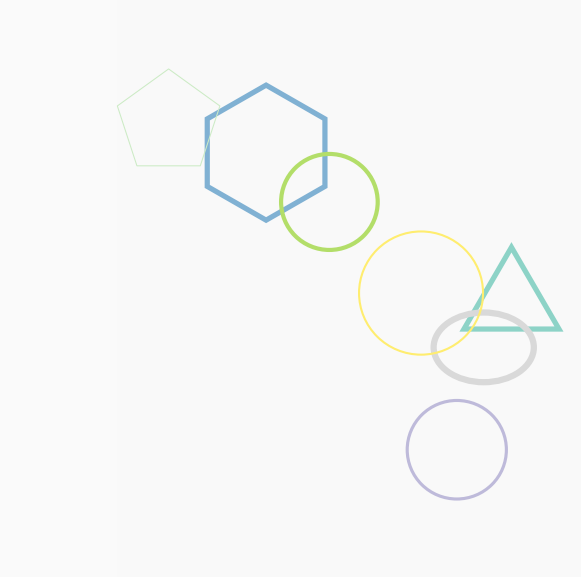[{"shape": "triangle", "thickness": 2.5, "radius": 0.47, "center": [0.88, 0.477]}, {"shape": "circle", "thickness": 1.5, "radius": 0.43, "center": [0.786, 0.22]}, {"shape": "hexagon", "thickness": 2.5, "radius": 0.58, "center": [0.458, 0.735]}, {"shape": "circle", "thickness": 2, "radius": 0.42, "center": [0.567, 0.649]}, {"shape": "oval", "thickness": 3, "radius": 0.43, "center": [0.832, 0.398]}, {"shape": "pentagon", "thickness": 0.5, "radius": 0.46, "center": [0.29, 0.787]}, {"shape": "circle", "thickness": 1, "radius": 0.53, "center": [0.724, 0.492]}]